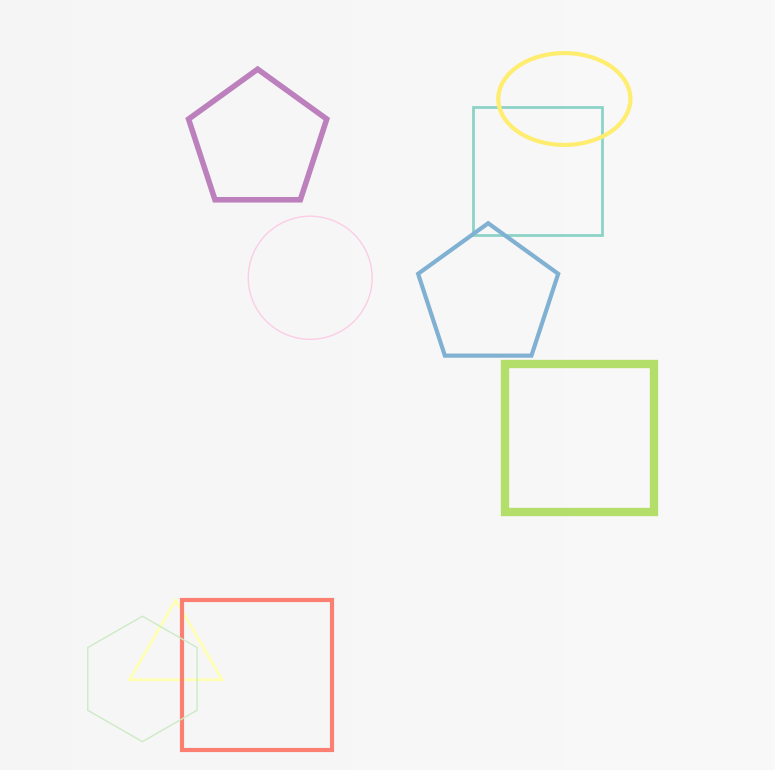[{"shape": "square", "thickness": 1, "radius": 0.42, "center": [0.693, 0.778]}, {"shape": "triangle", "thickness": 1, "radius": 0.35, "center": [0.227, 0.152]}, {"shape": "square", "thickness": 1.5, "radius": 0.49, "center": [0.332, 0.124]}, {"shape": "pentagon", "thickness": 1.5, "radius": 0.48, "center": [0.63, 0.615]}, {"shape": "square", "thickness": 3, "radius": 0.48, "center": [0.748, 0.431]}, {"shape": "circle", "thickness": 0.5, "radius": 0.4, "center": [0.4, 0.639]}, {"shape": "pentagon", "thickness": 2, "radius": 0.47, "center": [0.332, 0.816]}, {"shape": "hexagon", "thickness": 0.5, "radius": 0.41, "center": [0.184, 0.118]}, {"shape": "oval", "thickness": 1.5, "radius": 0.43, "center": [0.728, 0.871]}]